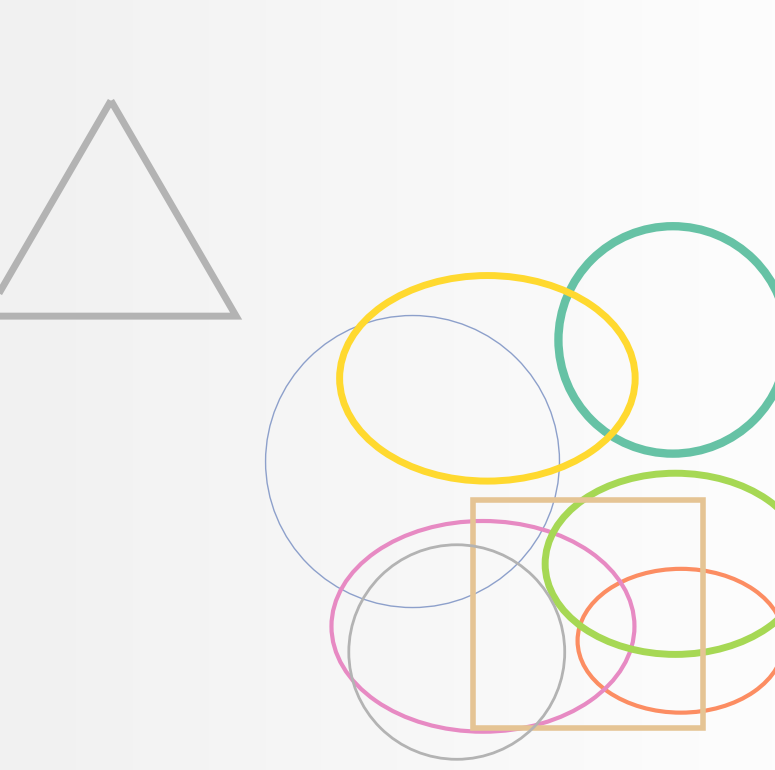[{"shape": "circle", "thickness": 3, "radius": 0.74, "center": [0.868, 0.559]}, {"shape": "oval", "thickness": 1.5, "radius": 0.67, "center": [0.879, 0.168]}, {"shape": "circle", "thickness": 0.5, "radius": 0.95, "center": [0.532, 0.401]}, {"shape": "oval", "thickness": 1.5, "radius": 0.98, "center": [0.623, 0.187]}, {"shape": "oval", "thickness": 2.5, "radius": 0.84, "center": [0.871, 0.268]}, {"shape": "oval", "thickness": 2.5, "radius": 0.95, "center": [0.629, 0.509]}, {"shape": "square", "thickness": 2, "radius": 0.74, "center": [0.759, 0.203]}, {"shape": "triangle", "thickness": 2.5, "radius": 0.93, "center": [0.143, 0.683]}, {"shape": "circle", "thickness": 1, "radius": 0.7, "center": [0.589, 0.153]}]